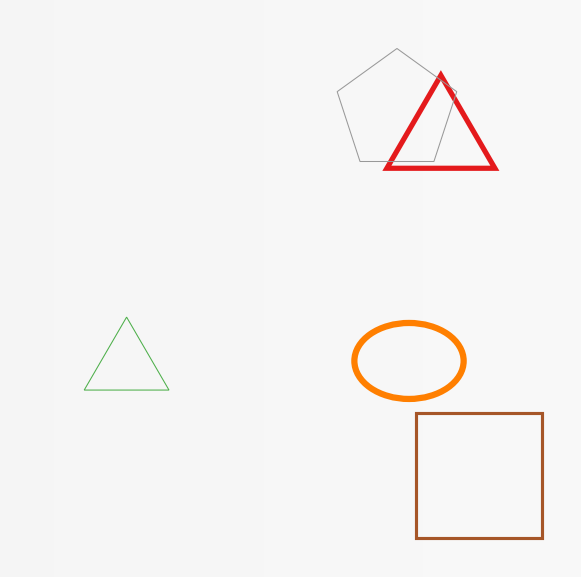[{"shape": "triangle", "thickness": 2.5, "radius": 0.54, "center": [0.758, 0.761]}, {"shape": "triangle", "thickness": 0.5, "radius": 0.42, "center": [0.218, 0.366]}, {"shape": "oval", "thickness": 3, "radius": 0.47, "center": [0.704, 0.374]}, {"shape": "square", "thickness": 1.5, "radius": 0.54, "center": [0.824, 0.176]}, {"shape": "pentagon", "thickness": 0.5, "radius": 0.54, "center": [0.683, 0.807]}]